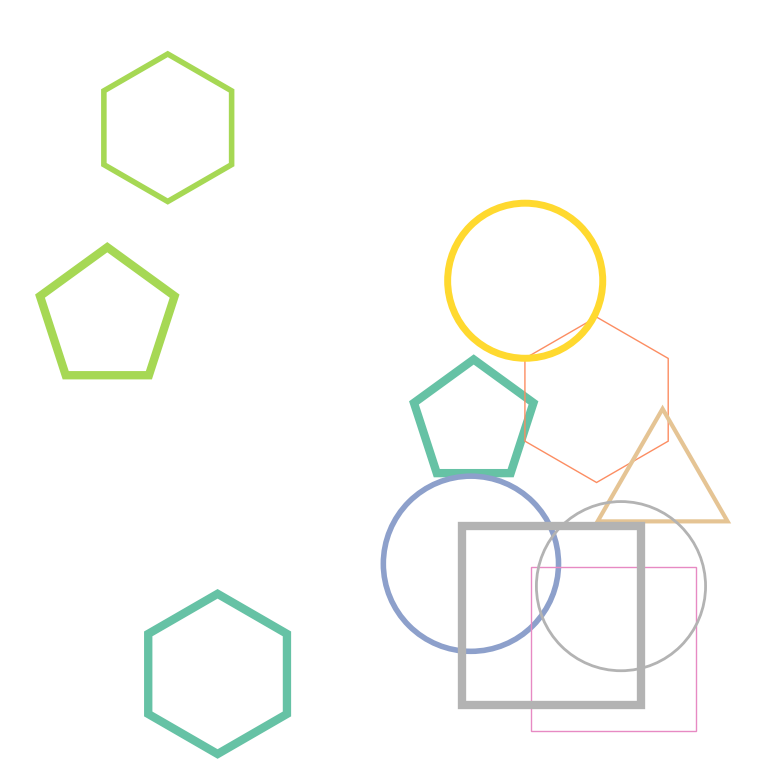[{"shape": "hexagon", "thickness": 3, "radius": 0.52, "center": [0.283, 0.125]}, {"shape": "pentagon", "thickness": 3, "radius": 0.41, "center": [0.615, 0.452]}, {"shape": "hexagon", "thickness": 0.5, "radius": 0.54, "center": [0.775, 0.481]}, {"shape": "circle", "thickness": 2, "radius": 0.57, "center": [0.612, 0.268]}, {"shape": "square", "thickness": 0.5, "radius": 0.53, "center": [0.797, 0.157]}, {"shape": "hexagon", "thickness": 2, "radius": 0.48, "center": [0.218, 0.834]}, {"shape": "pentagon", "thickness": 3, "radius": 0.46, "center": [0.139, 0.587]}, {"shape": "circle", "thickness": 2.5, "radius": 0.5, "center": [0.682, 0.635]}, {"shape": "triangle", "thickness": 1.5, "radius": 0.49, "center": [0.86, 0.372]}, {"shape": "circle", "thickness": 1, "radius": 0.55, "center": [0.806, 0.239]}, {"shape": "square", "thickness": 3, "radius": 0.58, "center": [0.716, 0.201]}]